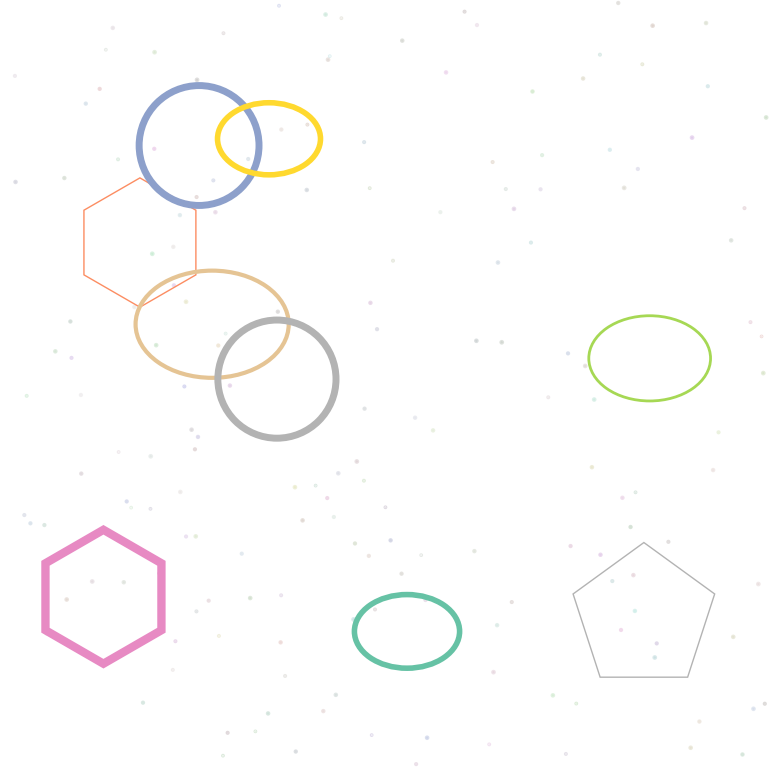[{"shape": "oval", "thickness": 2, "radius": 0.34, "center": [0.529, 0.18]}, {"shape": "hexagon", "thickness": 0.5, "radius": 0.42, "center": [0.182, 0.685]}, {"shape": "circle", "thickness": 2.5, "radius": 0.39, "center": [0.259, 0.811]}, {"shape": "hexagon", "thickness": 3, "radius": 0.43, "center": [0.134, 0.225]}, {"shape": "oval", "thickness": 1, "radius": 0.4, "center": [0.844, 0.535]}, {"shape": "oval", "thickness": 2, "radius": 0.33, "center": [0.349, 0.82]}, {"shape": "oval", "thickness": 1.5, "radius": 0.5, "center": [0.276, 0.579]}, {"shape": "circle", "thickness": 2.5, "radius": 0.38, "center": [0.36, 0.508]}, {"shape": "pentagon", "thickness": 0.5, "radius": 0.48, "center": [0.836, 0.199]}]